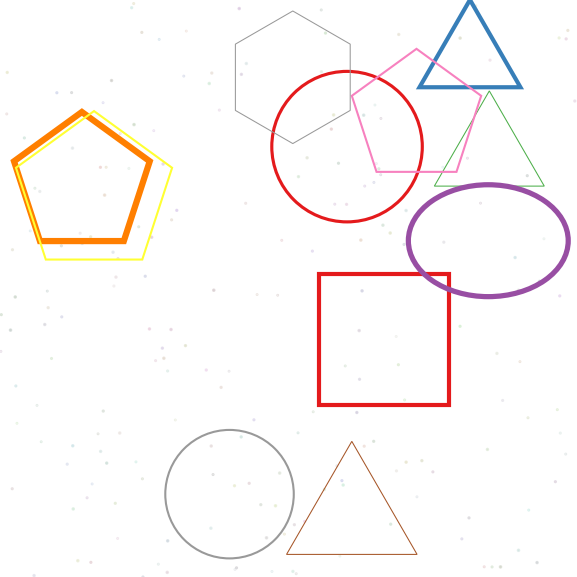[{"shape": "circle", "thickness": 1.5, "radius": 0.65, "center": [0.601, 0.745]}, {"shape": "square", "thickness": 2, "radius": 0.56, "center": [0.665, 0.411]}, {"shape": "triangle", "thickness": 2, "radius": 0.5, "center": [0.814, 0.899]}, {"shape": "triangle", "thickness": 0.5, "radius": 0.55, "center": [0.847, 0.732]}, {"shape": "oval", "thickness": 2.5, "radius": 0.69, "center": [0.846, 0.582]}, {"shape": "pentagon", "thickness": 3, "radius": 0.62, "center": [0.142, 0.682]}, {"shape": "pentagon", "thickness": 1, "radius": 0.71, "center": [0.163, 0.665]}, {"shape": "triangle", "thickness": 0.5, "radius": 0.65, "center": [0.609, 0.104]}, {"shape": "pentagon", "thickness": 1, "radius": 0.59, "center": [0.721, 0.797]}, {"shape": "circle", "thickness": 1, "radius": 0.56, "center": [0.397, 0.143]}, {"shape": "hexagon", "thickness": 0.5, "radius": 0.57, "center": [0.507, 0.865]}]